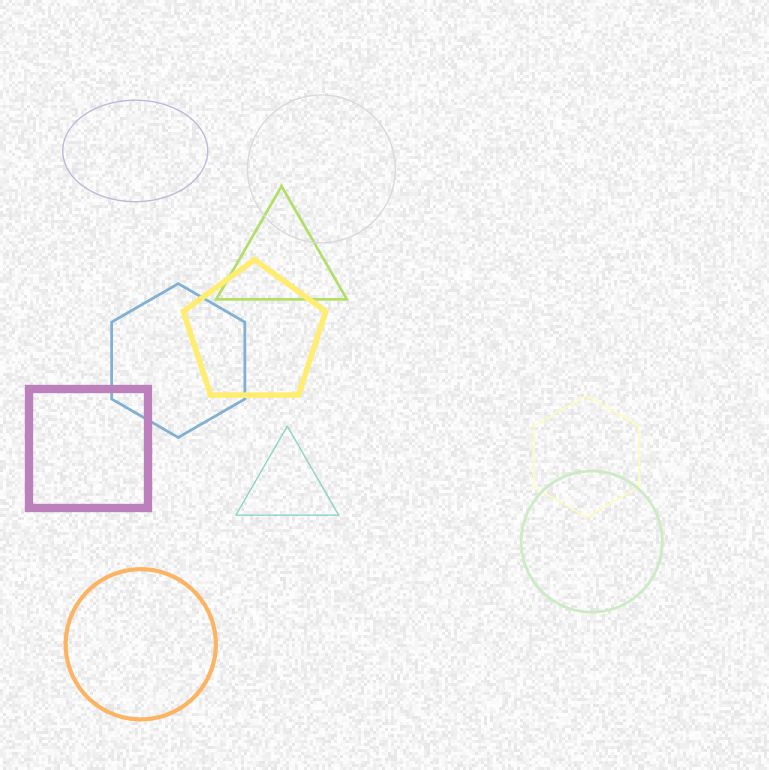[{"shape": "triangle", "thickness": 0.5, "radius": 0.39, "center": [0.373, 0.37]}, {"shape": "hexagon", "thickness": 0.5, "radius": 0.39, "center": [0.762, 0.407]}, {"shape": "oval", "thickness": 0.5, "radius": 0.47, "center": [0.176, 0.804]}, {"shape": "hexagon", "thickness": 1, "radius": 0.5, "center": [0.231, 0.532]}, {"shape": "circle", "thickness": 1.5, "radius": 0.49, "center": [0.183, 0.163]}, {"shape": "triangle", "thickness": 1, "radius": 0.49, "center": [0.366, 0.66]}, {"shape": "circle", "thickness": 0.5, "radius": 0.48, "center": [0.417, 0.781]}, {"shape": "square", "thickness": 3, "radius": 0.39, "center": [0.115, 0.417]}, {"shape": "circle", "thickness": 1, "radius": 0.46, "center": [0.768, 0.297]}, {"shape": "pentagon", "thickness": 2, "radius": 0.49, "center": [0.331, 0.566]}]